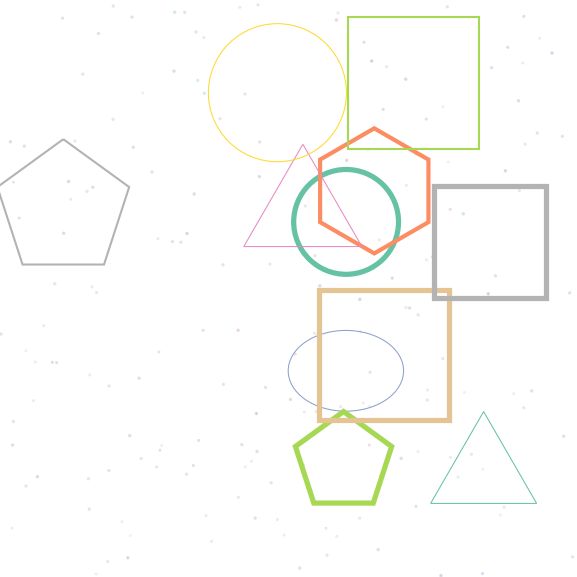[{"shape": "triangle", "thickness": 0.5, "radius": 0.53, "center": [0.837, 0.18]}, {"shape": "circle", "thickness": 2.5, "radius": 0.45, "center": [0.599, 0.615]}, {"shape": "hexagon", "thickness": 2, "radius": 0.54, "center": [0.648, 0.669]}, {"shape": "oval", "thickness": 0.5, "radius": 0.5, "center": [0.599, 0.357]}, {"shape": "triangle", "thickness": 0.5, "radius": 0.59, "center": [0.524, 0.631]}, {"shape": "pentagon", "thickness": 2.5, "radius": 0.44, "center": [0.595, 0.199]}, {"shape": "square", "thickness": 1, "radius": 0.57, "center": [0.716, 0.855]}, {"shape": "circle", "thickness": 0.5, "radius": 0.6, "center": [0.48, 0.839]}, {"shape": "square", "thickness": 2.5, "radius": 0.56, "center": [0.665, 0.384]}, {"shape": "square", "thickness": 2.5, "radius": 0.48, "center": [0.849, 0.58]}, {"shape": "pentagon", "thickness": 1, "radius": 0.6, "center": [0.11, 0.638]}]